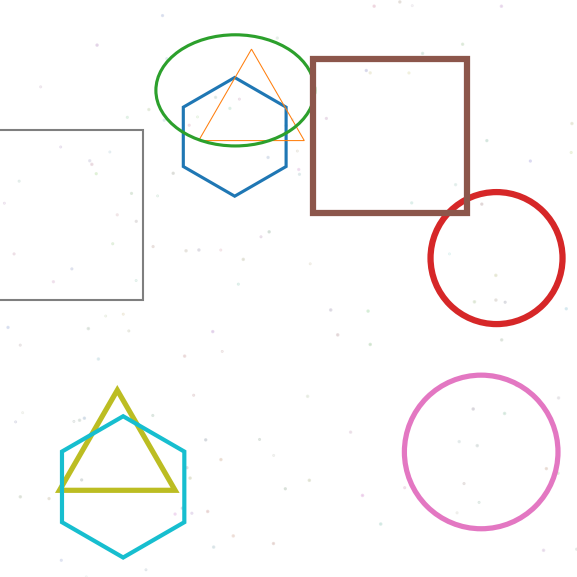[{"shape": "hexagon", "thickness": 1.5, "radius": 0.51, "center": [0.406, 0.762]}, {"shape": "triangle", "thickness": 0.5, "radius": 0.53, "center": [0.435, 0.808]}, {"shape": "oval", "thickness": 1.5, "radius": 0.69, "center": [0.407, 0.843]}, {"shape": "circle", "thickness": 3, "radius": 0.57, "center": [0.86, 0.552]}, {"shape": "square", "thickness": 3, "radius": 0.67, "center": [0.675, 0.764]}, {"shape": "circle", "thickness": 2.5, "radius": 0.66, "center": [0.833, 0.217]}, {"shape": "square", "thickness": 1, "radius": 0.74, "center": [0.1, 0.627]}, {"shape": "triangle", "thickness": 2.5, "radius": 0.58, "center": [0.203, 0.208]}, {"shape": "hexagon", "thickness": 2, "radius": 0.61, "center": [0.213, 0.156]}]